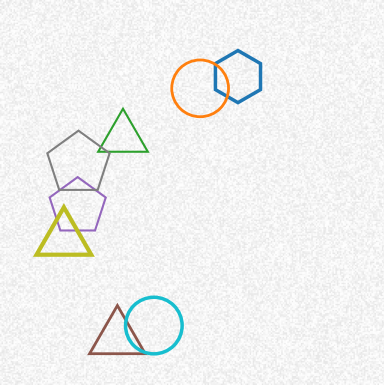[{"shape": "hexagon", "thickness": 2.5, "radius": 0.34, "center": [0.618, 0.801]}, {"shape": "circle", "thickness": 2, "radius": 0.37, "center": [0.52, 0.771]}, {"shape": "triangle", "thickness": 1.5, "radius": 0.37, "center": [0.319, 0.643]}, {"shape": "pentagon", "thickness": 1.5, "radius": 0.38, "center": [0.202, 0.463]}, {"shape": "triangle", "thickness": 2, "radius": 0.42, "center": [0.305, 0.123]}, {"shape": "pentagon", "thickness": 1.5, "radius": 0.43, "center": [0.204, 0.576]}, {"shape": "triangle", "thickness": 3, "radius": 0.41, "center": [0.166, 0.379]}, {"shape": "circle", "thickness": 2.5, "radius": 0.37, "center": [0.4, 0.154]}]